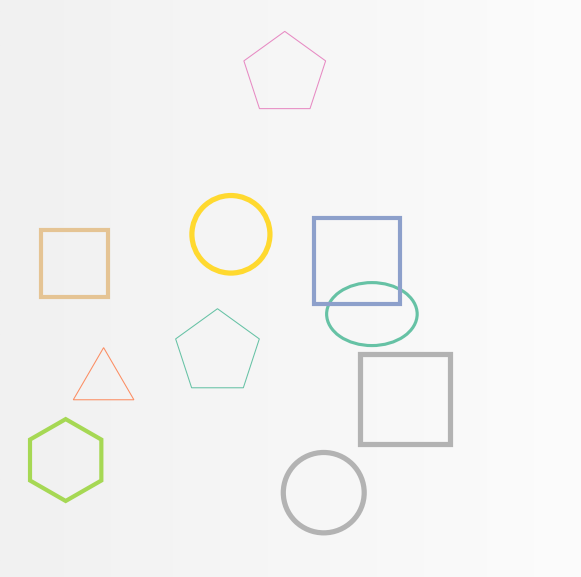[{"shape": "oval", "thickness": 1.5, "radius": 0.39, "center": [0.64, 0.455]}, {"shape": "pentagon", "thickness": 0.5, "radius": 0.38, "center": [0.374, 0.389]}, {"shape": "triangle", "thickness": 0.5, "radius": 0.3, "center": [0.178, 0.337]}, {"shape": "square", "thickness": 2, "radius": 0.37, "center": [0.615, 0.547]}, {"shape": "pentagon", "thickness": 0.5, "radius": 0.37, "center": [0.49, 0.871]}, {"shape": "hexagon", "thickness": 2, "radius": 0.35, "center": [0.113, 0.203]}, {"shape": "circle", "thickness": 2.5, "radius": 0.34, "center": [0.397, 0.593]}, {"shape": "square", "thickness": 2, "radius": 0.29, "center": [0.128, 0.542]}, {"shape": "circle", "thickness": 2.5, "radius": 0.35, "center": [0.557, 0.146]}, {"shape": "square", "thickness": 2.5, "radius": 0.39, "center": [0.696, 0.308]}]